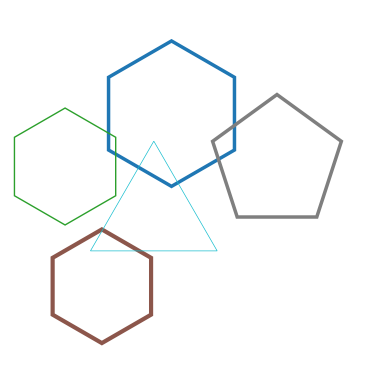[{"shape": "hexagon", "thickness": 2.5, "radius": 0.94, "center": [0.445, 0.705]}, {"shape": "hexagon", "thickness": 1, "radius": 0.76, "center": [0.169, 0.568]}, {"shape": "hexagon", "thickness": 3, "radius": 0.74, "center": [0.265, 0.257]}, {"shape": "pentagon", "thickness": 2.5, "radius": 0.88, "center": [0.719, 0.579]}, {"shape": "triangle", "thickness": 0.5, "radius": 0.95, "center": [0.4, 0.443]}]